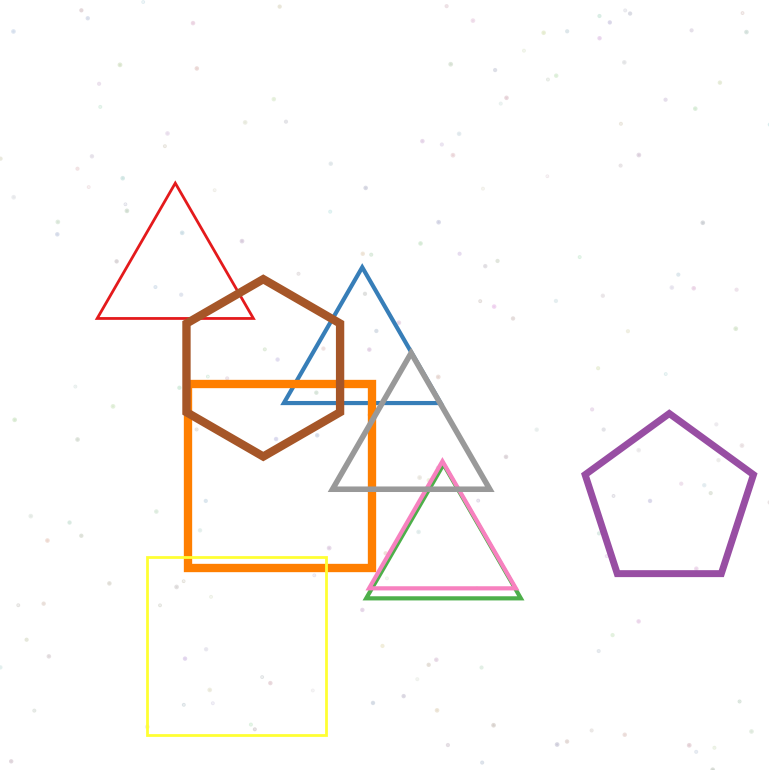[{"shape": "triangle", "thickness": 1, "radius": 0.59, "center": [0.228, 0.645]}, {"shape": "triangle", "thickness": 1.5, "radius": 0.59, "center": [0.47, 0.535]}, {"shape": "triangle", "thickness": 1.5, "radius": 0.58, "center": [0.576, 0.281]}, {"shape": "pentagon", "thickness": 2.5, "radius": 0.57, "center": [0.869, 0.348]}, {"shape": "square", "thickness": 3, "radius": 0.6, "center": [0.364, 0.382]}, {"shape": "square", "thickness": 1, "radius": 0.58, "center": [0.307, 0.161]}, {"shape": "hexagon", "thickness": 3, "radius": 0.58, "center": [0.342, 0.522]}, {"shape": "triangle", "thickness": 1.5, "radius": 0.55, "center": [0.575, 0.291]}, {"shape": "triangle", "thickness": 2, "radius": 0.59, "center": [0.534, 0.424]}]